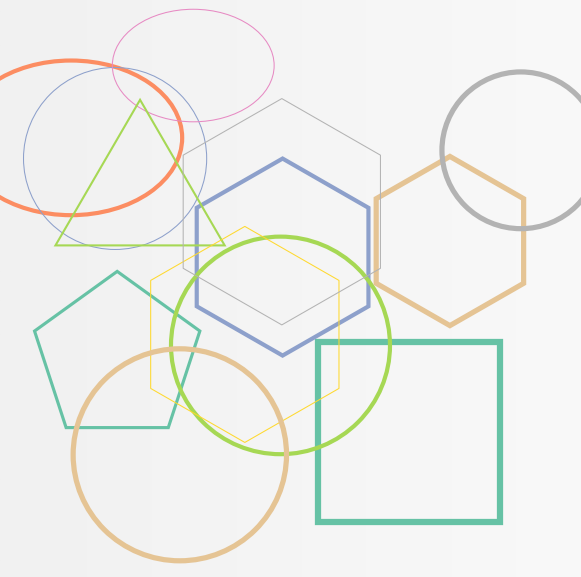[{"shape": "pentagon", "thickness": 1.5, "radius": 0.75, "center": [0.202, 0.38]}, {"shape": "square", "thickness": 3, "radius": 0.78, "center": [0.704, 0.251]}, {"shape": "oval", "thickness": 2, "radius": 0.96, "center": [0.122, 0.76]}, {"shape": "hexagon", "thickness": 2, "radius": 0.85, "center": [0.486, 0.554]}, {"shape": "circle", "thickness": 0.5, "radius": 0.79, "center": [0.198, 0.725]}, {"shape": "oval", "thickness": 0.5, "radius": 0.7, "center": [0.332, 0.886]}, {"shape": "circle", "thickness": 2, "radius": 0.94, "center": [0.483, 0.401]}, {"shape": "triangle", "thickness": 1, "radius": 0.84, "center": [0.241, 0.658]}, {"shape": "hexagon", "thickness": 0.5, "radius": 0.94, "center": [0.421, 0.42]}, {"shape": "hexagon", "thickness": 2.5, "radius": 0.73, "center": [0.774, 0.582]}, {"shape": "circle", "thickness": 2.5, "radius": 0.92, "center": [0.309, 0.212]}, {"shape": "circle", "thickness": 2.5, "radius": 0.68, "center": [0.896, 0.739]}, {"shape": "hexagon", "thickness": 0.5, "radius": 0.98, "center": [0.485, 0.632]}]